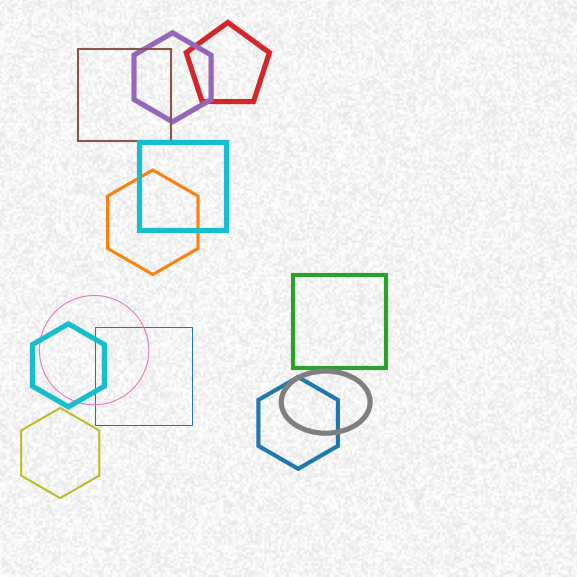[{"shape": "hexagon", "thickness": 2, "radius": 0.4, "center": [0.516, 0.267]}, {"shape": "square", "thickness": 0.5, "radius": 0.42, "center": [0.248, 0.348]}, {"shape": "hexagon", "thickness": 1.5, "radius": 0.45, "center": [0.265, 0.614]}, {"shape": "square", "thickness": 2, "radius": 0.4, "center": [0.587, 0.443]}, {"shape": "pentagon", "thickness": 2.5, "radius": 0.38, "center": [0.394, 0.885]}, {"shape": "hexagon", "thickness": 2.5, "radius": 0.39, "center": [0.299, 0.865]}, {"shape": "square", "thickness": 1, "radius": 0.4, "center": [0.215, 0.835]}, {"shape": "circle", "thickness": 0.5, "radius": 0.47, "center": [0.163, 0.393]}, {"shape": "oval", "thickness": 2.5, "radius": 0.38, "center": [0.564, 0.303]}, {"shape": "hexagon", "thickness": 1, "radius": 0.39, "center": [0.104, 0.215]}, {"shape": "hexagon", "thickness": 2.5, "radius": 0.36, "center": [0.118, 0.367]}, {"shape": "square", "thickness": 2.5, "radius": 0.38, "center": [0.316, 0.677]}]